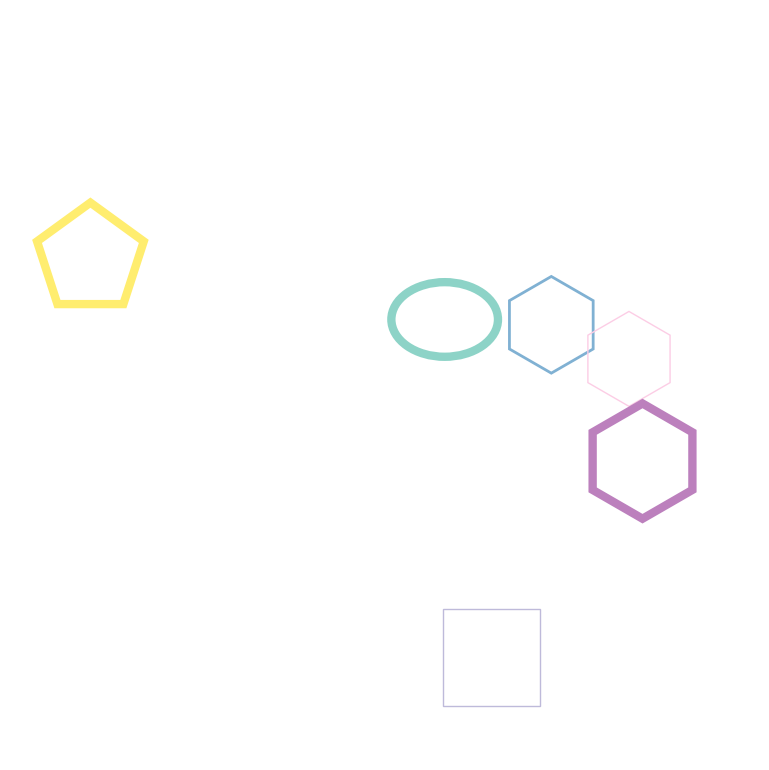[{"shape": "oval", "thickness": 3, "radius": 0.35, "center": [0.577, 0.585]}, {"shape": "square", "thickness": 0.5, "radius": 0.31, "center": [0.638, 0.146]}, {"shape": "hexagon", "thickness": 1, "radius": 0.31, "center": [0.716, 0.578]}, {"shape": "hexagon", "thickness": 0.5, "radius": 0.31, "center": [0.817, 0.534]}, {"shape": "hexagon", "thickness": 3, "radius": 0.37, "center": [0.834, 0.401]}, {"shape": "pentagon", "thickness": 3, "radius": 0.36, "center": [0.117, 0.664]}]